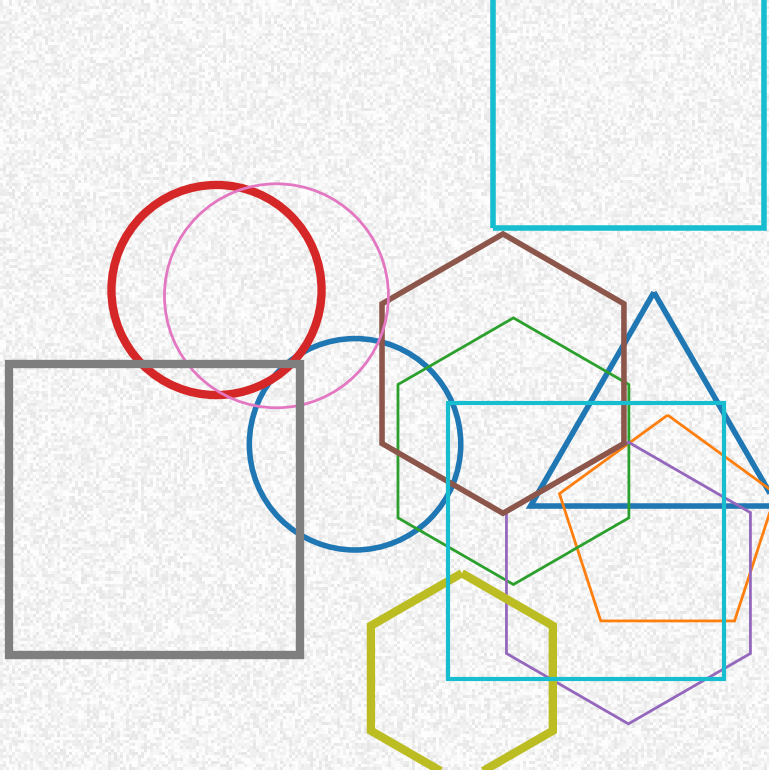[{"shape": "circle", "thickness": 2, "radius": 0.69, "center": [0.461, 0.423]}, {"shape": "triangle", "thickness": 2, "radius": 0.93, "center": [0.849, 0.435]}, {"shape": "pentagon", "thickness": 1, "radius": 0.74, "center": [0.867, 0.313]}, {"shape": "hexagon", "thickness": 1, "radius": 0.87, "center": [0.667, 0.414]}, {"shape": "circle", "thickness": 3, "radius": 0.68, "center": [0.281, 0.623]}, {"shape": "hexagon", "thickness": 1, "radius": 0.91, "center": [0.816, 0.243]}, {"shape": "hexagon", "thickness": 2, "radius": 0.91, "center": [0.653, 0.515]}, {"shape": "circle", "thickness": 1, "radius": 0.73, "center": [0.359, 0.616]}, {"shape": "square", "thickness": 3, "radius": 0.94, "center": [0.201, 0.338]}, {"shape": "hexagon", "thickness": 3, "radius": 0.68, "center": [0.6, 0.119]}, {"shape": "square", "thickness": 1.5, "radius": 0.9, "center": [0.761, 0.298]}, {"shape": "square", "thickness": 2, "radius": 0.88, "center": [0.816, 0.88]}]